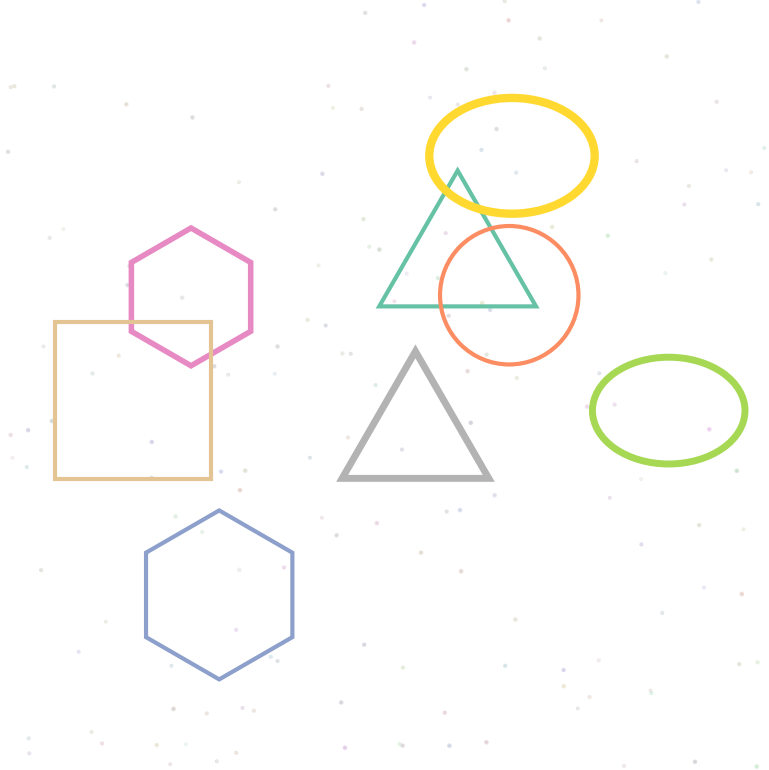[{"shape": "triangle", "thickness": 1.5, "radius": 0.59, "center": [0.594, 0.661]}, {"shape": "circle", "thickness": 1.5, "radius": 0.45, "center": [0.661, 0.617]}, {"shape": "hexagon", "thickness": 1.5, "radius": 0.55, "center": [0.285, 0.227]}, {"shape": "hexagon", "thickness": 2, "radius": 0.45, "center": [0.248, 0.614]}, {"shape": "oval", "thickness": 2.5, "radius": 0.5, "center": [0.868, 0.467]}, {"shape": "oval", "thickness": 3, "radius": 0.54, "center": [0.665, 0.798]}, {"shape": "square", "thickness": 1.5, "radius": 0.51, "center": [0.173, 0.48]}, {"shape": "triangle", "thickness": 2.5, "radius": 0.55, "center": [0.54, 0.434]}]